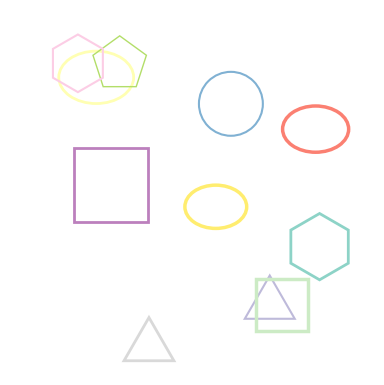[{"shape": "hexagon", "thickness": 2, "radius": 0.43, "center": [0.83, 0.359]}, {"shape": "oval", "thickness": 2, "radius": 0.49, "center": [0.25, 0.799]}, {"shape": "triangle", "thickness": 1.5, "radius": 0.37, "center": [0.701, 0.209]}, {"shape": "oval", "thickness": 2.5, "radius": 0.43, "center": [0.82, 0.665]}, {"shape": "circle", "thickness": 1.5, "radius": 0.42, "center": [0.6, 0.73]}, {"shape": "pentagon", "thickness": 1, "radius": 0.36, "center": [0.311, 0.834]}, {"shape": "hexagon", "thickness": 1.5, "radius": 0.37, "center": [0.202, 0.836]}, {"shape": "triangle", "thickness": 2, "radius": 0.37, "center": [0.387, 0.1]}, {"shape": "square", "thickness": 2, "radius": 0.48, "center": [0.288, 0.52]}, {"shape": "square", "thickness": 2.5, "radius": 0.33, "center": [0.733, 0.208]}, {"shape": "oval", "thickness": 2.5, "radius": 0.4, "center": [0.56, 0.463]}]